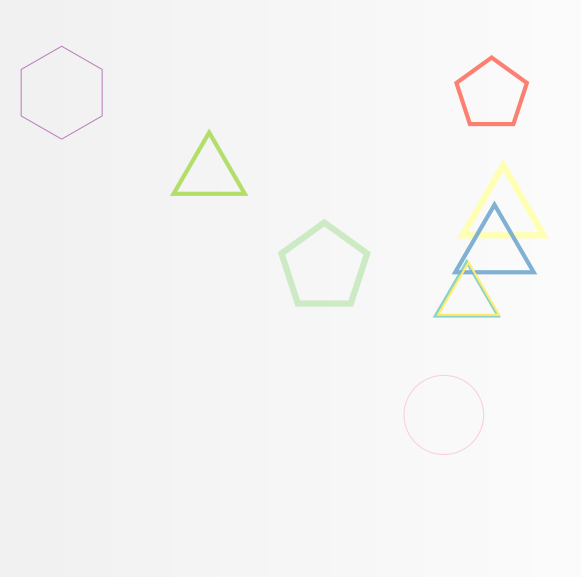[{"shape": "triangle", "thickness": 1.5, "radius": 0.31, "center": [0.803, 0.483]}, {"shape": "triangle", "thickness": 3, "radius": 0.4, "center": [0.866, 0.632]}, {"shape": "pentagon", "thickness": 2, "radius": 0.32, "center": [0.846, 0.836]}, {"shape": "triangle", "thickness": 2, "radius": 0.39, "center": [0.851, 0.567]}, {"shape": "triangle", "thickness": 2, "radius": 0.35, "center": [0.36, 0.699]}, {"shape": "circle", "thickness": 0.5, "radius": 0.34, "center": [0.764, 0.281]}, {"shape": "hexagon", "thickness": 0.5, "radius": 0.4, "center": [0.106, 0.839]}, {"shape": "pentagon", "thickness": 3, "radius": 0.39, "center": [0.558, 0.536]}, {"shape": "triangle", "thickness": 1, "radius": 0.3, "center": [0.806, 0.484]}]